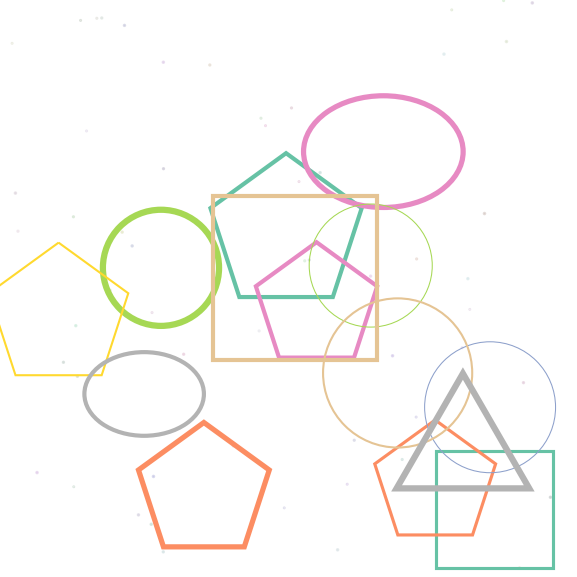[{"shape": "square", "thickness": 1.5, "radius": 0.51, "center": [0.855, 0.117]}, {"shape": "pentagon", "thickness": 2, "radius": 0.69, "center": [0.495, 0.596]}, {"shape": "pentagon", "thickness": 1.5, "radius": 0.55, "center": [0.754, 0.162]}, {"shape": "pentagon", "thickness": 2.5, "radius": 0.6, "center": [0.353, 0.148]}, {"shape": "circle", "thickness": 0.5, "radius": 0.57, "center": [0.849, 0.294]}, {"shape": "pentagon", "thickness": 2, "radius": 0.55, "center": [0.548, 0.469]}, {"shape": "oval", "thickness": 2.5, "radius": 0.69, "center": [0.664, 0.737]}, {"shape": "circle", "thickness": 3, "radius": 0.5, "center": [0.279, 0.535]}, {"shape": "circle", "thickness": 0.5, "radius": 0.53, "center": [0.642, 0.539]}, {"shape": "pentagon", "thickness": 1, "radius": 0.63, "center": [0.101, 0.452]}, {"shape": "circle", "thickness": 1, "radius": 0.65, "center": [0.689, 0.353]}, {"shape": "square", "thickness": 2, "radius": 0.71, "center": [0.511, 0.518]}, {"shape": "oval", "thickness": 2, "radius": 0.52, "center": [0.25, 0.317]}, {"shape": "triangle", "thickness": 3, "radius": 0.66, "center": [0.802, 0.22]}]